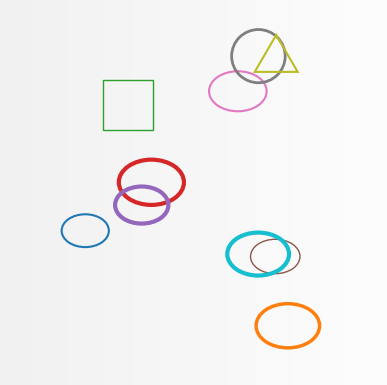[{"shape": "oval", "thickness": 1.5, "radius": 0.3, "center": [0.22, 0.401]}, {"shape": "oval", "thickness": 2.5, "radius": 0.41, "center": [0.743, 0.154]}, {"shape": "square", "thickness": 1, "radius": 0.32, "center": [0.329, 0.728]}, {"shape": "oval", "thickness": 3, "radius": 0.42, "center": [0.391, 0.527]}, {"shape": "oval", "thickness": 3, "radius": 0.34, "center": [0.366, 0.467]}, {"shape": "oval", "thickness": 1, "radius": 0.32, "center": [0.71, 0.334]}, {"shape": "oval", "thickness": 1.5, "radius": 0.37, "center": [0.614, 0.763]}, {"shape": "circle", "thickness": 2, "radius": 0.35, "center": [0.667, 0.854]}, {"shape": "triangle", "thickness": 1.5, "radius": 0.32, "center": [0.713, 0.845]}, {"shape": "oval", "thickness": 3, "radius": 0.4, "center": [0.666, 0.34]}]